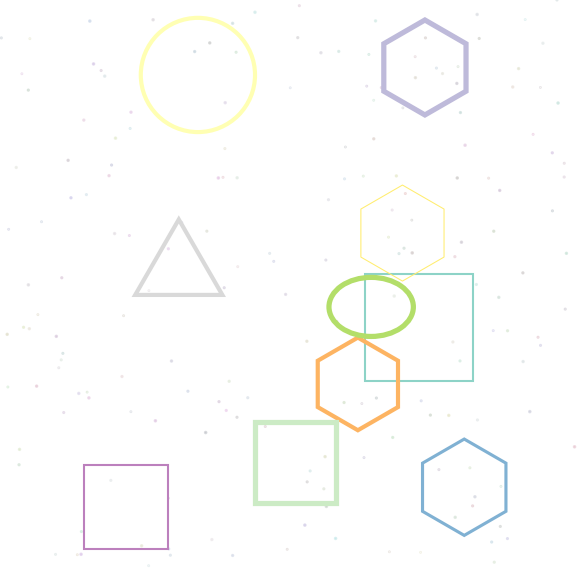[{"shape": "square", "thickness": 1, "radius": 0.47, "center": [0.725, 0.432]}, {"shape": "circle", "thickness": 2, "radius": 0.49, "center": [0.343, 0.869]}, {"shape": "hexagon", "thickness": 2.5, "radius": 0.41, "center": [0.736, 0.882]}, {"shape": "hexagon", "thickness": 1.5, "radius": 0.42, "center": [0.804, 0.155]}, {"shape": "hexagon", "thickness": 2, "radius": 0.4, "center": [0.62, 0.334]}, {"shape": "oval", "thickness": 2.5, "radius": 0.37, "center": [0.643, 0.468]}, {"shape": "triangle", "thickness": 2, "radius": 0.44, "center": [0.31, 0.532]}, {"shape": "square", "thickness": 1, "radius": 0.36, "center": [0.218, 0.122]}, {"shape": "square", "thickness": 2.5, "radius": 0.35, "center": [0.511, 0.199]}, {"shape": "hexagon", "thickness": 0.5, "radius": 0.42, "center": [0.697, 0.596]}]